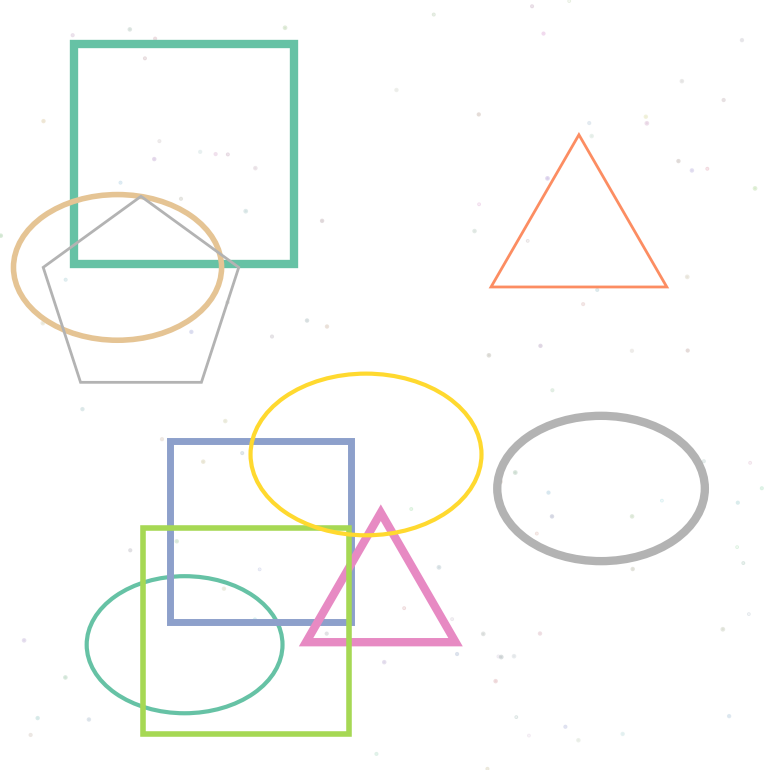[{"shape": "square", "thickness": 3, "radius": 0.71, "center": [0.239, 0.8]}, {"shape": "oval", "thickness": 1.5, "radius": 0.64, "center": [0.24, 0.163]}, {"shape": "triangle", "thickness": 1, "radius": 0.66, "center": [0.752, 0.693]}, {"shape": "square", "thickness": 2.5, "radius": 0.59, "center": [0.338, 0.31]}, {"shape": "triangle", "thickness": 3, "radius": 0.56, "center": [0.495, 0.222]}, {"shape": "square", "thickness": 2, "radius": 0.67, "center": [0.32, 0.18]}, {"shape": "oval", "thickness": 1.5, "radius": 0.75, "center": [0.475, 0.41]}, {"shape": "oval", "thickness": 2, "radius": 0.68, "center": [0.153, 0.653]}, {"shape": "pentagon", "thickness": 1, "radius": 0.67, "center": [0.183, 0.611]}, {"shape": "oval", "thickness": 3, "radius": 0.67, "center": [0.781, 0.366]}]